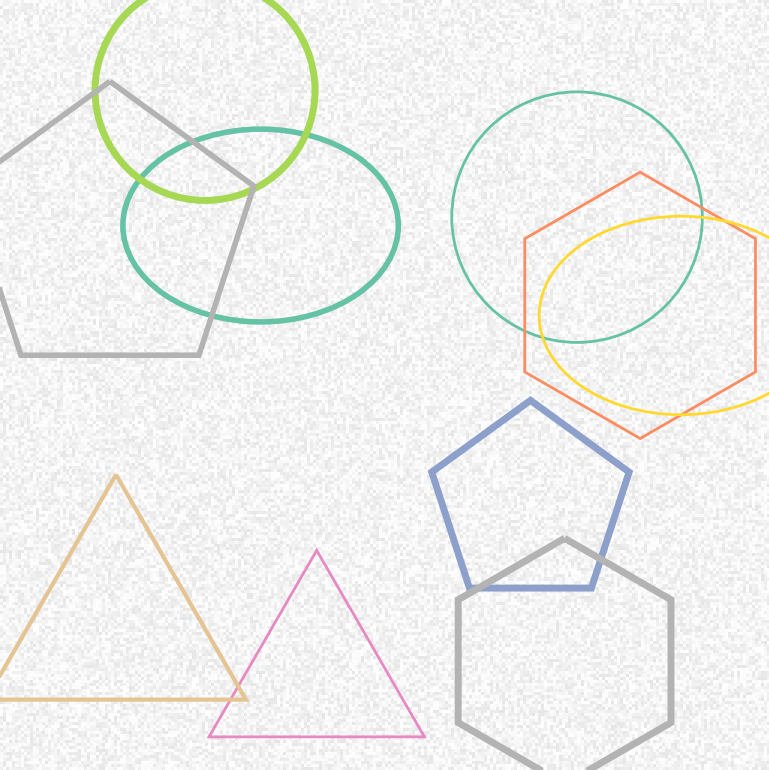[{"shape": "oval", "thickness": 2, "radius": 0.89, "center": [0.338, 0.707]}, {"shape": "circle", "thickness": 1, "radius": 0.81, "center": [0.749, 0.718]}, {"shape": "hexagon", "thickness": 1, "radius": 0.86, "center": [0.831, 0.603]}, {"shape": "pentagon", "thickness": 2.5, "radius": 0.67, "center": [0.689, 0.345]}, {"shape": "triangle", "thickness": 1, "radius": 0.81, "center": [0.411, 0.124]}, {"shape": "circle", "thickness": 2.5, "radius": 0.71, "center": [0.266, 0.883]}, {"shape": "oval", "thickness": 1, "radius": 0.92, "center": [0.884, 0.59]}, {"shape": "triangle", "thickness": 1.5, "radius": 0.97, "center": [0.151, 0.189]}, {"shape": "hexagon", "thickness": 2.5, "radius": 0.8, "center": [0.733, 0.141]}, {"shape": "pentagon", "thickness": 2, "radius": 0.98, "center": [0.143, 0.698]}]